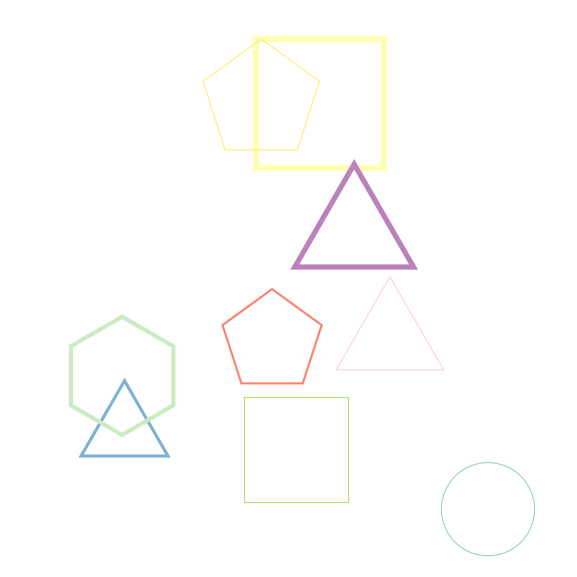[{"shape": "circle", "thickness": 0.5, "radius": 0.4, "center": [0.845, 0.117]}, {"shape": "square", "thickness": 3, "radius": 0.56, "center": [0.554, 0.82]}, {"shape": "pentagon", "thickness": 1, "radius": 0.45, "center": [0.471, 0.408]}, {"shape": "triangle", "thickness": 1.5, "radius": 0.43, "center": [0.216, 0.253]}, {"shape": "square", "thickness": 0.5, "radius": 0.45, "center": [0.513, 0.22]}, {"shape": "triangle", "thickness": 0.5, "radius": 0.54, "center": [0.675, 0.412]}, {"shape": "triangle", "thickness": 2.5, "radius": 0.59, "center": [0.613, 0.596]}, {"shape": "hexagon", "thickness": 2, "radius": 0.51, "center": [0.211, 0.348]}, {"shape": "pentagon", "thickness": 0.5, "radius": 0.53, "center": [0.452, 0.825]}]